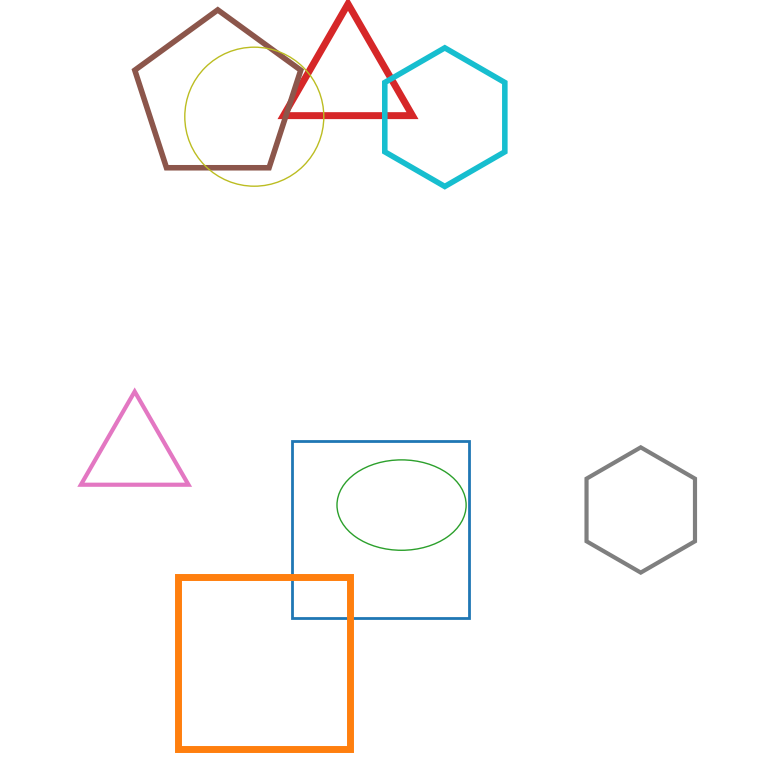[{"shape": "square", "thickness": 1, "radius": 0.58, "center": [0.494, 0.312]}, {"shape": "square", "thickness": 2.5, "radius": 0.56, "center": [0.343, 0.139]}, {"shape": "oval", "thickness": 0.5, "radius": 0.42, "center": [0.521, 0.344]}, {"shape": "triangle", "thickness": 2.5, "radius": 0.48, "center": [0.452, 0.898]}, {"shape": "pentagon", "thickness": 2, "radius": 0.57, "center": [0.283, 0.874]}, {"shape": "triangle", "thickness": 1.5, "radius": 0.4, "center": [0.175, 0.411]}, {"shape": "hexagon", "thickness": 1.5, "radius": 0.41, "center": [0.832, 0.338]}, {"shape": "circle", "thickness": 0.5, "radius": 0.45, "center": [0.33, 0.848]}, {"shape": "hexagon", "thickness": 2, "radius": 0.45, "center": [0.578, 0.848]}]